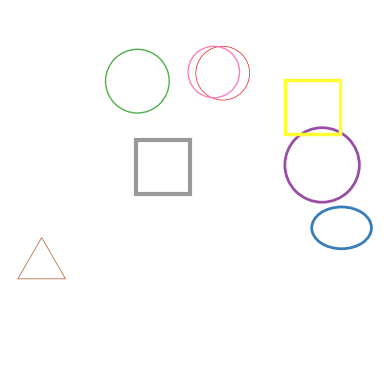[{"shape": "circle", "thickness": 0.5, "radius": 0.35, "center": [0.578, 0.81]}, {"shape": "oval", "thickness": 2, "radius": 0.39, "center": [0.887, 0.408]}, {"shape": "circle", "thickness": 1, "radius": 0.41, "center": [0.357, 0.789]}, {"shape": "circle", "thickness": 2, "radius": 0.48, "center": [0.837, 0.572]}, {"shape": "square", "thickness": 2.5, "radius": 0.35, "center": [0.812, 0.722]}, {"shape": "triangle", "thickness": 0.5, "radius": 0.36, "center": [0.108, 0.311]}, {"shape": "circle", "thickness": 1, "radius": 0.33, "center": [0.555, 0.813]}, {"shape": "square", "thickness": 3, "radius": 0.35, "center": [0.424, 0.567]}]